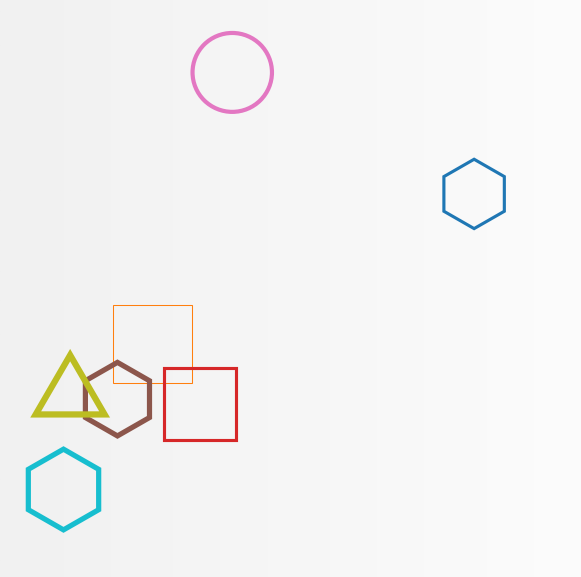[{"shape": "hexagon", "thickness": 1.5, "radius": 0.3, "center": [0.816, 0.663]}, {"shape": "square", "thickness": 0.5, "radius": 0.34, "center": [0.262, 0.403]}, {"shape": "square", "thickness": 1.5, "radius": 0.31, "center": [0.344, 0.3]}, {"shape": "hexagon", "thickness": 2.5, "radius": 0.32, "center": [0.202, 0.308]}, {"shape": "circle", "thickness": 2, "radius": 0.34, "center": [0.4, 0.874]}, {"shape": "triangle", "thickness": 3, "radius": 0.34, "center": [0.121, 0.316]}, {"shape": "hexagon", "thickness": 2.5, "radius": 0.35, "center": [0.109, 0.151]}]